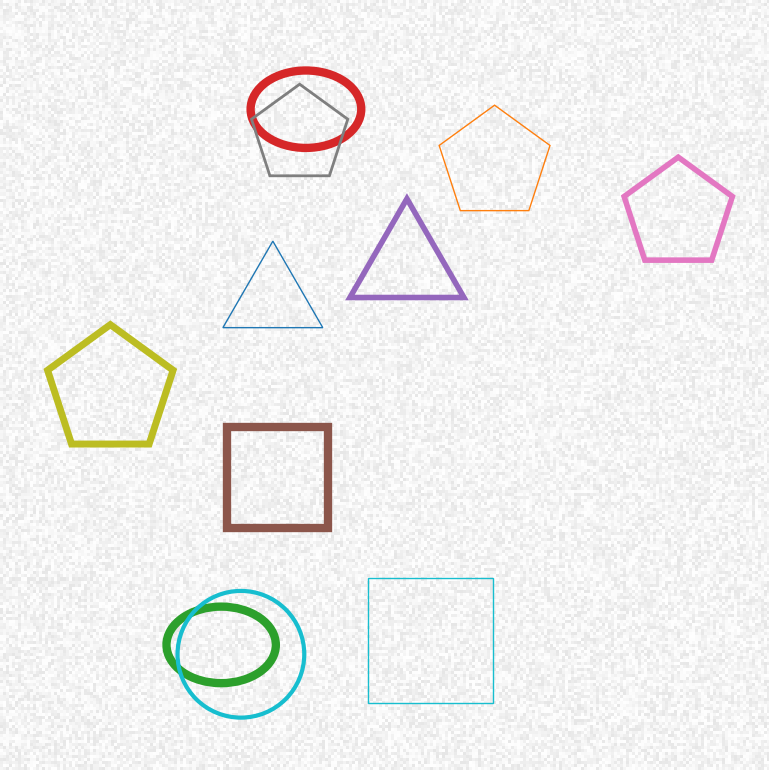[{"shape": "triangle", "thickness": 0.5, "radius": 0.37, "center": [0.354, 0.612]}, {"shape": "pentagon", "thickness": 0.5, "radius": 0.38, "center": [0.642, 0.788]}, {"shape": "oval", "thickness": 3, "radius": 0.36, "center": [0.287, 0.162]}, {"shape": "oval", "thickness": 3, "radius": 0.36, "center": [0.397, 0.858]}, {"shape": "triangle", "thickness": 2, "radius": 0.43, "center": [0.528, 0.656]}, {"shape": "square", "thickness": 3, "radius": 0.33, "center": [0.36, 0.38]}, {"shape": "pentagon", "thickness": 2, "radius": 0.37, "center": [0.881, 0.722]}, {"shape": "pentagon", "thickness": 1, "radius": 0.33, "center": [0.389, 0.825]}, {"shape": "pentagon", "thickness": 2.5, "radius": 0.43, "center": [0.143, 0.493]}, {"shape": "circle", "thickness": 1.5, "radius": 0.41, "center": [0.313, 0.15]}, {"shape": "square", "thickness": 0.5, "radius": 0.4, "center": [0.559, 0.168]}]